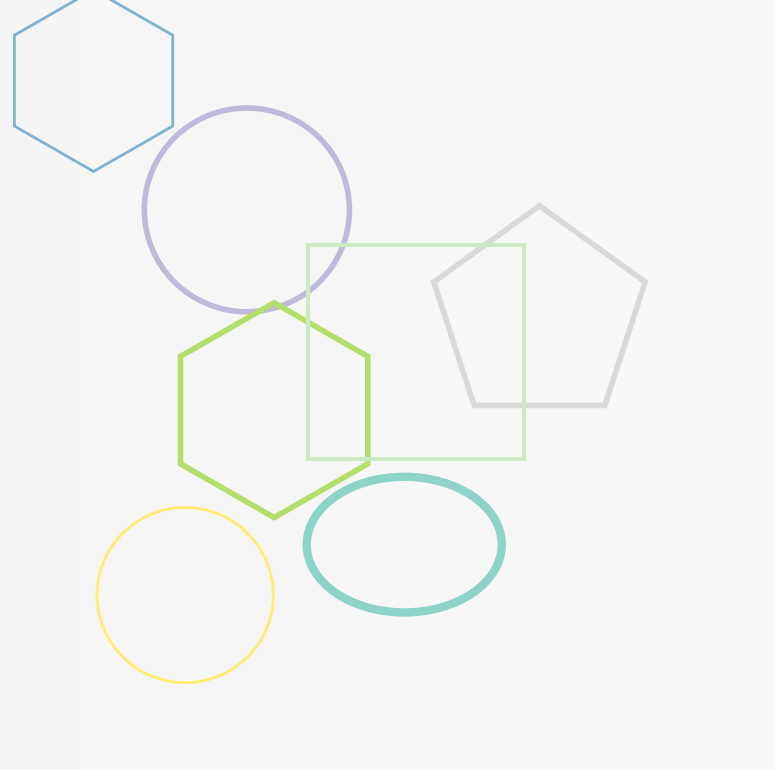[{"shape": "oval", "thickness": 3, "radius": 0.63, "center": [0.522, 0.293]}, {"shape": "circle", "thickness": 2, "radius": 0.66, "center": [0.319, 0.727]}, {"shape": "hexagon", "thickness": 1, "radius": 0.59, "center": [0.121, 0.895]}, {"shape": "hexagon", "thickness": 2, "radius": 0.7, "center": [0.354, 0.467]}, {"shape": "pentagon", "thickness": 2, "radius": 0.72, "center": [0.696, 0.589]}, {"shape": "square", "thickness": 1.5, "radius": 0.7, "center": [0.536, 0.543]}, {"shape": "circle", "thickness": 1, "radius": 0.57, "center": [0.239, 0.227]}]